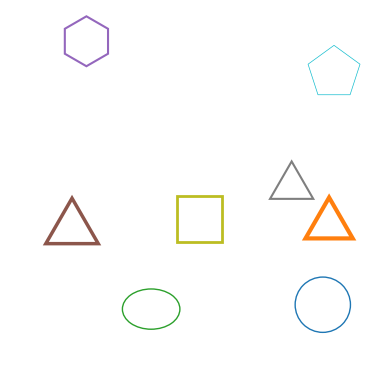[{"shape": "circle", "thickness": 1, "radius": 0.36, "center": [0.838, 0.209]}, {"shape": "triangle", "thickness": 3, "radius": 0.35, "center": [0.855, 0.416]}, {"shape": "oval", "thickness": 1, "radius": 0.37, "center": [0.393, 0.197]}, {"shape": "hexagon", "thickness": 1.5, "radius": 0.32, "center": [0.224, 0.893]}, {"shape": "triangle", "thickness": 2.5, "radius": 0.39, "center": [0.187, 0.406]}, {"shape": "triangle", "thickness": 1.5, "radius": 0.32, "center": [0.758, 0.516]}, {"shape": "square", "thickness": 2, "radius": 0.3, "center": [0.518, 0.431]}, {"shape": "pentagon", "thickness": 0.5, "radius": 0.35, "center": [0.868, 0.811]}]